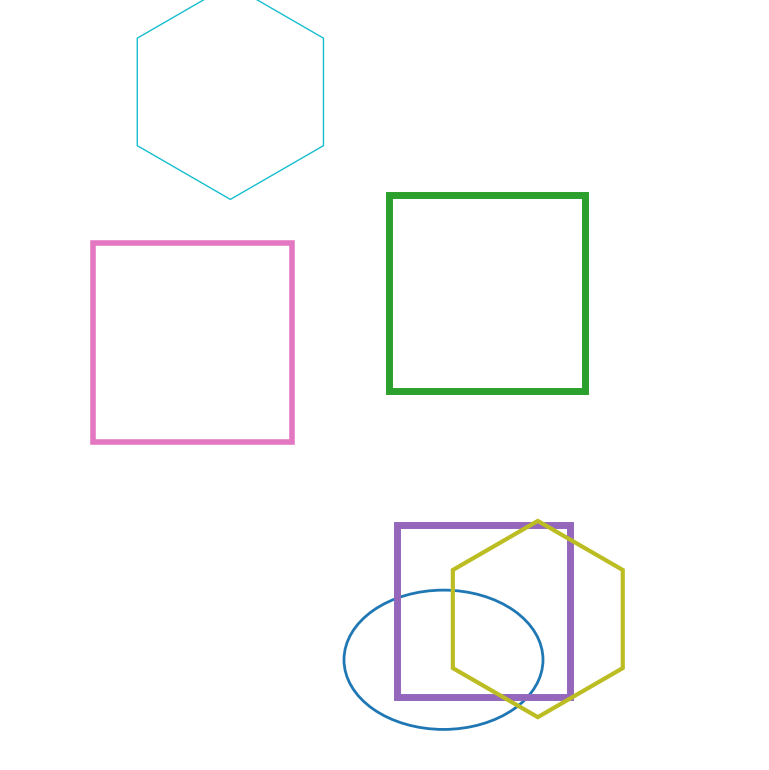[{"shape": "oval", "thickness": 1, "radius": 0.65, "center": [0.576, 0.143]}, {"shape": "square", "thickness": 2.5, "radius": 0.64, "center": [0.632, 0.619]}, {"shape": "square", "thickness": 2.5, "radius": 0.56, "center": [0.628, 0.207]}, {"shape": "square", "thickness": 2, "radius": 0.65, "center": [0.25, 0.556]}, {"shape": "hexagon", "thickness": 1.5, "radius": 0.64, "center": [0.698, 0.196]}, {"shape": "hexagon", "thickness": 0.5, "radius": 0.7, "center": [0.299, 0.881]}]